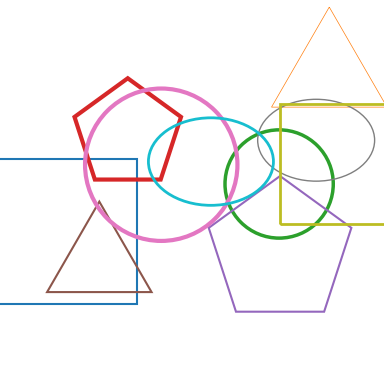[{"shape": "square", "thickness": 1.5, "radius": 0.94, "center": [0.168, 0.398]}, {"shape": "triangle", "thickness": 0.5, "radius": 0.87, "center": [0.855, 0.808]}, {"shape": "circle", "thickness": 2.5, "radius": 0.7, "center": [0.725, 0.522]}, {"shape": "pentagon", "thickness": 3, "radius": 0.73, "center": [0.332, 0.651]}, {"shape": "pentagon", "thickness": 1.5, "radius": 0.97, "center": [0.727, 0.348]}, {"shape": "triangle", "thickness": 1.5, "radius": 0.78, "center": [0.258, 0.32]}, {"shape": "circle", "thickness": 3, "radius": 0.99, "center": [0.419, 0.572]}, {"shape": "oval", "thickness": 1, "radius": 0.76, "center": [0.821, 0.636]}, {"shape": "square", "thickness": 2, "radius": 0.78, "center": [0.884, 0.574]}, {"shape": "oval", "thickness": 2, "radius": 0.81, "center": [0.548, 0.58]}]